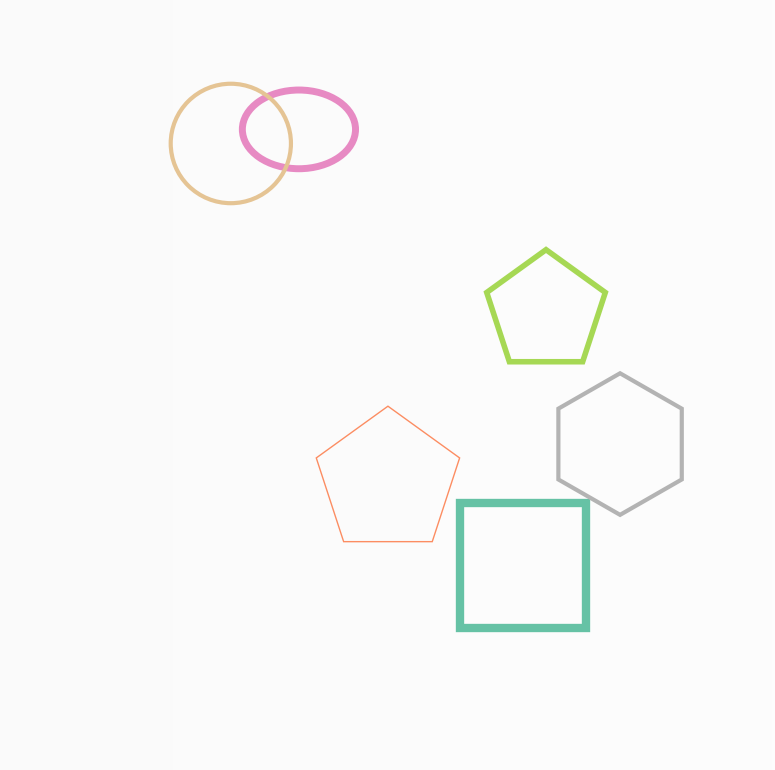[{"shape": "square", "thickness": 3, "radius": 0.4, "center": [0.675, 0.266]}, {"shape": "pentagon", "thickness": 0.5, "radius": 0.49, "center": [0.501, 0.375]}, {"shape": "oval", "thickness": 2.5, "radius": 0.37, "center": [0.386, 0.832]}, {"shape": "pentagon", "thickness": 2, "radius": 0.4, "center": [0.705, 0.595]}, {"shape": "circle", "thickness": 1.5, "radius": 0.39, "center": [0.298, 0.814]}, {"shape": "hexagon", "thickness": 1.5, "radius": 0.46, "center": [0.8, 0.423]}]